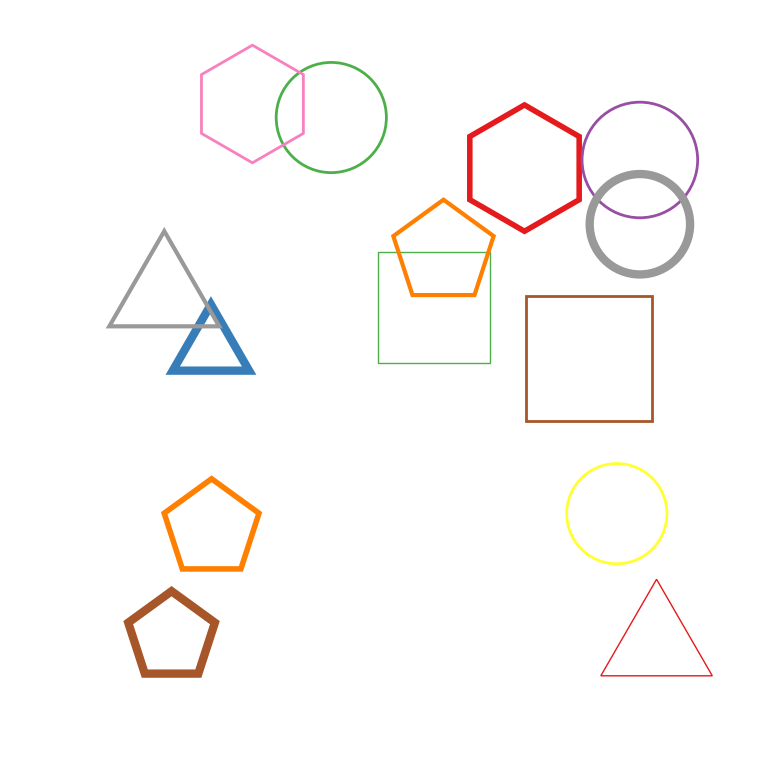[{"shape": "triangle", "thickness": 0.5, "radius": 0.42, "center": [0.853, 0.164]}, {"shape": "hexagon", "thickness": 2, "radius": 0.41, "center": [0.681, 0.782]}, {"shape": "triangle", "thickness": 3, "radius": 0.29, "center": [0.274, 0.547]}, {"shape": "circle", "thickness": 1, "radius": 0.36, "center": [0.43, 0.847]}, {"shape": "square", "thickness": 0.5, "radius": 0.36, "center": [0.564, 0.601]}, {"shape": "circle", "thickness": 1, "radius": 0.38, "center": [0.831, 0.792]}, {"shape": "pentagon", "thickness": 1.5, "radius": 0.34, "center": [0.576, 0.672]}, {"shape": "pentagon", "thickness": 2, "radius": 0.32, "center": [0.275, 0.313]}, {"shape": "circle", "thickness": 1, "radius": 0.33, "center": [0.801, 0.333]}, {"shape": "square", "thickness": 1, "radius": 0.41, "center": [0.765, 0.534]}, {"shape": "pentagon", "thickness": 3, "radius": 0.3, "center": [0.223, 0.173]}, {"shape": "hexagon", "thickness": 1, "radius": 0.38, "center": [0.328, 0.865]}, {"shape": "triangle", "thickness": 1.5, "radius": 0.41, "center": [0.213, 0.617]}, {"shape": "circle", "thickness": 3, "radius": 0.33, "center": [0.831, 0.709]}]